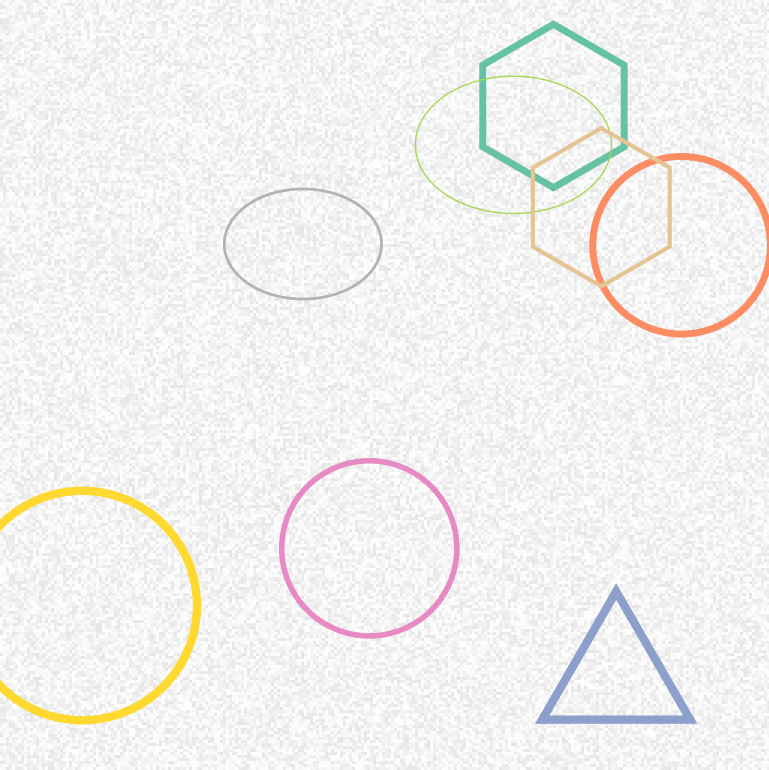[{"shape": "hexagon", "thickness": 2.5, "radius": 0.53, "center": [0.719, 0.862]}, {"shape": "circle", "thickness": 2.5, "radius": 0.58, "center": [0.885, 0.681]}, {"shape": "triangle", "thickness": 3, "radius": 0.55, "center": [0.8, 0.121]}, {"shape": "circle", "thickness": 2, "radius": 0.57, "center": [0.48, 0.288]}, {"shape": "oval", "thickness": 0.5, "radius": 0.64, "center": [0.667, 0.812]}, {"shape": "circle", "thickness": 3, "radius": 0.75, "center": [0.107, 0.214]}, {"shape": "hexagon", "thickness": 1.5, "radius": 0.51, "center": [0.781, 0.731]}, {"shape": "oval", "thickness": 1, "radius": 0.51, "center": [0.393, 0.683]}]